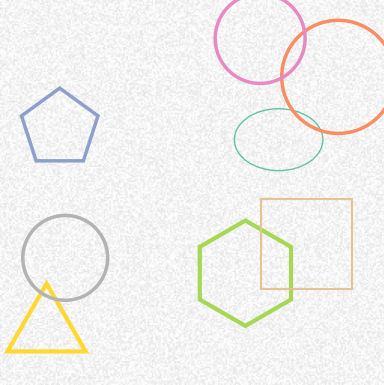[{"shape": "oval", "thickness": 1, "radius": 0.57, "center": [0.724, 0.637]}, {"shape": "circle", "thickness": 2.5, "radius": 0.73, "center": [0.879, 0.8]}, {"shape": "pentagon", "thickness": 2.5, "radius": 0.52, "center": [0.155, 0.667]}, {"shape": "circle", "thickness": 2.5, "radius": 0.58, "center": [0.676, 0.9]}, {"shape": "hexagon", "thickness": 3, "radius": 0.68, "center": [0.637, 0.29]}, {"shape": "triangle", "thickness": 3, "radius": 0.59, "center": [0.121, 0.146]}, {"shape": "square", "thickness": 1.5, "radius": 0.59, "center": [0.796, 0.367]}, {"shape": "circle", "thickness": 2.5, "radius": 0.55, "center": [0.169, 0.33]}]